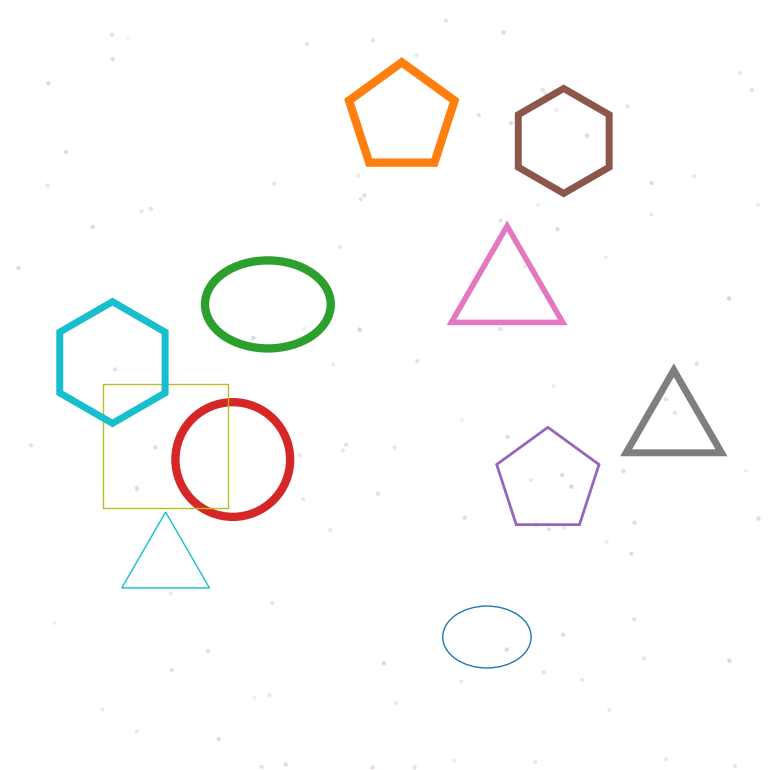[{"shape": "oval", "thickness": 0.5, "radius": 0.29, "center": [0.632, 0.173]}, {"shape": "pentagon", "thickness": 3, "radius": 0.36, "center": [0.522, 0.847]}, {"shape": "oval", "thickness": 3, "radius": 0.41, "center": [0.348, 0.605]}, {"shape": "circle", "thickness": 3, "radius": 0.37, "center": [0.302, 0.403]}, {"shape": "pentagon", "thickness": 1, "radius": 0.35, "center": [0.712, 0.375]}, {"shape": "hexagon", "thickness": 2.5, "radius": 0.34, "center": [0.732, 0.817]}, {"shape": "triangle", "thickness": 2, "radius": 0.42, "center": [0.659, 0.623]}, {"shape": "triangle", "thickness": 2.5, "radius": 0.36, "center": [0.875, 0.448]}, {"shape": "square", "thickness": 0.5, "radius": 0.41, "center": [0.215, 0.421]}, {"shape": "hexagon", "thickness": 2.5, "radius": 0.39, "center": [0.146, 0.529]}, {"shape": "triangle", "thickness": 0.5, "radius": 0.33, "center": [0.215, 0.269]}]